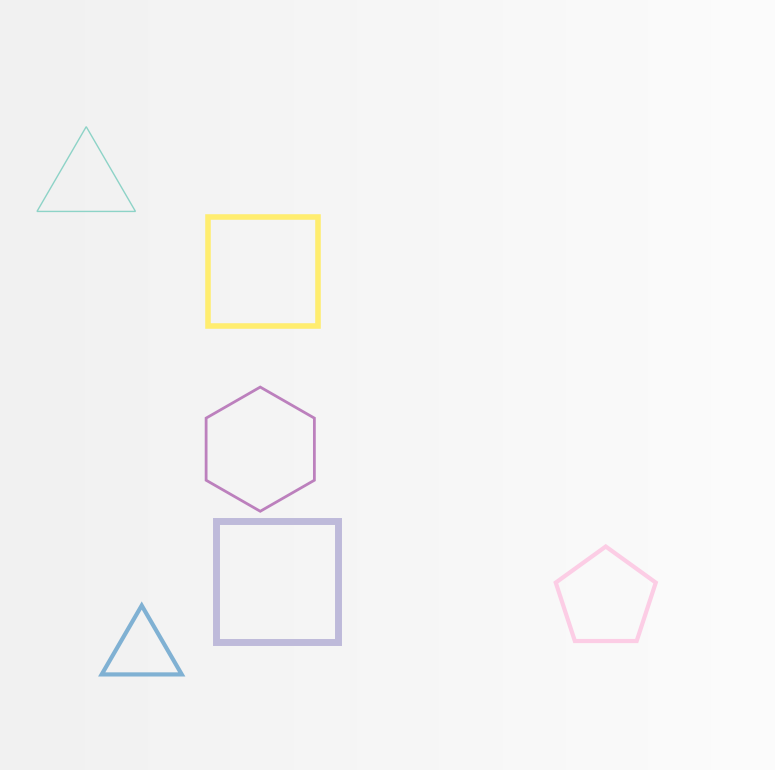[{"shape": "triangle", "thickness": 0.5, "radius": 0.37, "center": [0.111, 0.762]}, {"shape": "square", "thickness": 2.5, "radius": 0.39, "center": [0.357, 0.245]}, {"shape": "triangle", "thickness": 1.5, "radius": 0.3, "center": [0.183, 0.154]}, {"shape": "pentagon", "thickness": 1.5, "radius": 0.34, "center": [0.782, 0.222]}, {"shape": "hexagon", "thickness": 1, "radius": 0.4, "center": [0.336, 0.417]}, {"shape": "square", "thickness": 2, "radius": 0.35, "center": [0.34, 0.647]}]